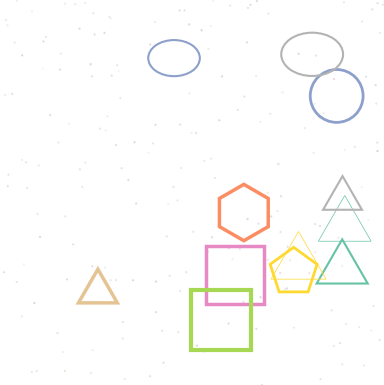[{"shape": "triangle", "thickness": 0.5, "radius": 0.4, "center": [0.895, 0.413]}, {"shape": "triangle", "thickness": 1.5, "radius": 0.38, "center": [0.889, 0.302]}, {"shape": "hexagon", "thickness": 2.5, "radius": 0.37, "center": [0.633, 0.448]}, {"shape": "oval", "thickness": 1.5, "radius": 0.33, "center": [0.452, 0.849]}, {"shape": "circle", "thickness": 2, "radius": 0.34, "center": [0.874, 0.751]}, {"shape": "square", "thickness": 2.5, "radius": 0.38, "center": [0.609, 0.286]}, {"shape": "square", "thickness": 3, "radius": 0.39, "center": [0.573, 0.169]}, {"shape": "triangle", "thickness": 0.5, "radius": 0.41, "center": [0.775, 0.316]}, {"shape": "pentagon", "thickness": 2, "radius": 0.32, "center": [0.763, 0.294]}, {"shape": "triangle", "thickness": 2.5, "radius": 0.29, "center": [0.254, 0.243]}, {"shape": "oval", "thickness": 1.5, "radius": 0.4, "center": [0.811, 0.859]}, {"shape": "triangle", "thickness": 1.5, "radius": 0.29, "center": [0.89, 0.484]}]